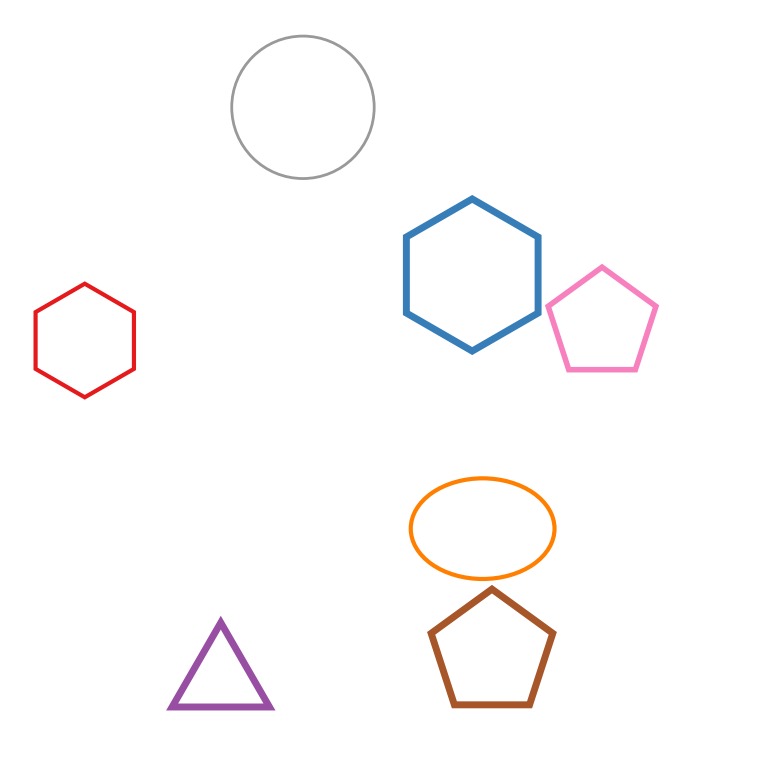[{"shape": "hexagon", "thickness": 1.5, "radius": 0.37, "center": [0.11, 0.558]}, {"shape": "hexagon", "thickness": 2.5, "radius": 0.49, "center": [0.613, 0.643]}, {"shape": "triangle", "thickness": 2.5, "radius": 0.36, "center": [0.287, 0.118]}, {"shape": "oval", "thickness": 1.5, "radius": 0.47, "center": [0.627, 0.313]}, {"shape": "pentagon", "thickness": 2.5, "radius": 0.42, "center": [0.639, 0.152]}, {"shape": "pentagon", "thickness": 2, "radius": 0.37, "center": [0.782, 0.579]}, {"shape": "circle", "thickness": 1, "radius": 0.46, "center": [0.393, 0.861]}]